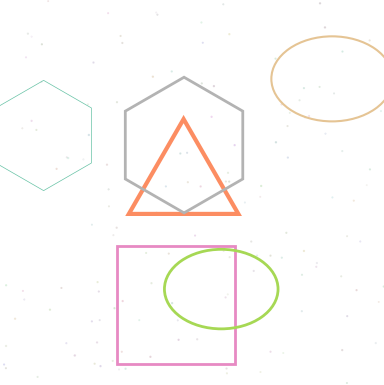[{"shape": "hexagon", "thickness": 0.5, "radius": 0.72, "center": [0.113, 0.648]}, {"shape": "triangle", "thickness": 3, "radius": 0.82, "center": [0.477, 0.526]}, {"shape": "square", "thickness": 2, "radius": 0.77, "center": [0.458, 0.208]}, {"shape": "oval", "thickness": 2, "radius": 0.74, "center": [0.575, 0.249]}, {"shape": "oval", "thickness": 1.5, "radius": 0.79, "center": [0.863, 0.795]}, {"shape": "hexagon", "thickness": 2, "radius": 0.88, "center": [0.478, 0.623]}]